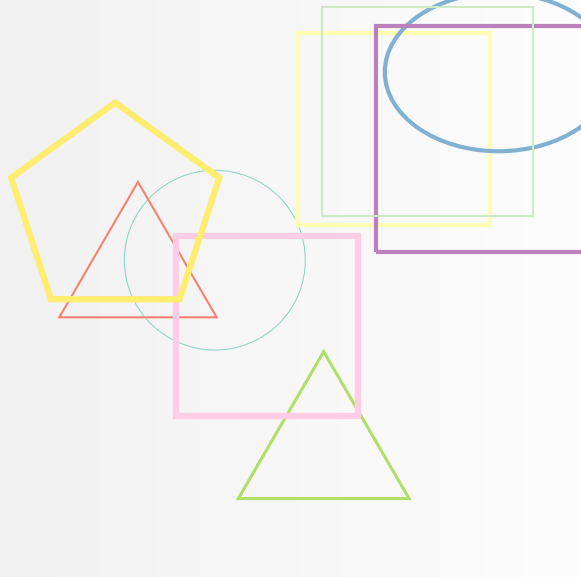[{"shape": "circle", "thickness": 0.5, "radius": 0.78, "center": [0.37, 0.549]}, {"shape": "square", "thickness": 2, "radius": 0.83, "center": [0.677, 0.776]}, {"shape": "triangle", "thickness": 1, "radius": 0.78, "center": [0.237, 0.528]}, {"shape": "oval", "thickness": 2, "radius": 0.98, "center": [0.858, 0.874]}, {"shape": "triangle", "thickness": 1.5, "radius": 0.85, "center": [0.557, 0.221]}, {"shape": "square", "thickness": 3, "radius": 0.78, "center": [0.459, 0.435]}, {"shape": "square", "thickness": 2, "radius": 0.98, "center": [0.842, 0.759]}, {"shape": "square", "thickness": 1, "radius": 0.91, "center": [0.735, 0.806]}, {"shape": "pentagon", "thickness": 3, "radius": 0.94, "center": [0.198, 0.633]}]